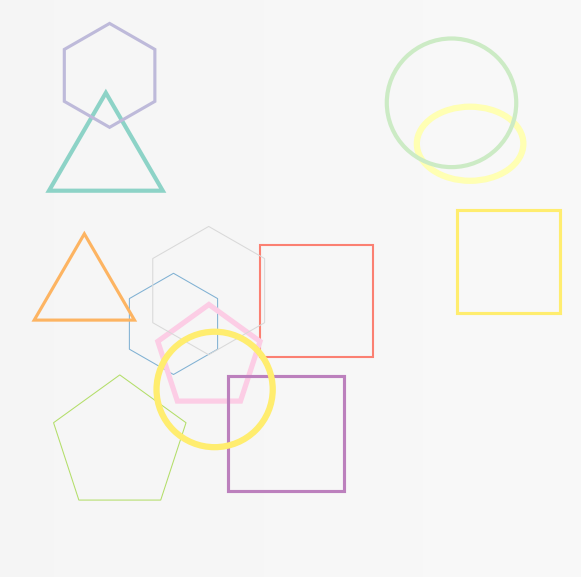[{"shape": "triangle", "thickness": 2, "radius": 0.56, "center": [0.182, 0.725]}, {"shape": "oval", "thickness": 3, "radius": 0.46, "center": [0.809, 0.75]}, {"shape": "hexagon", "thickness": 1.5, "radius": 0.45, "center": [0.189, 0.869]}, {"shape": "square", "thickness": 1, "radius": 0.49, "center": [0.544, 0.478]}, {"shape": "hexagon", "thickness": 0.5, "radius": 0.44, "center": [0.298, 0.438]}, {"shape": "triangle", "thickness": 1.5, "radius": 0.5, "center": [0.145, 0.495]}, {"shape": "pentagon", "thickness": 0.5, "radius": 0.6, "center": [0.206, 0.23]}, {"shape": "pentagon", "thickness": 2.5, "radius": 0.46, "center": [0.359, 0.379]}, {"shape": "hexagon", "thickness": 0.5, "radius": 0.56, "center": [0.359, 0.496]}, {"shape": "square", "thickness": 1.5, "radius": 0.5, "center": [0.492, 0.248]}, {"shape": "circle", "thickness": 2, "radius": 0.56, "center": [0.777, 0.821]}, {"shape": "circle", "thickness": 3, "radius": 0.5, "center": [0.369, 0.325]}, {"shape": "square", "thickness": 1.5, "radius": 0.45, "center": [0.875, 0.547]}]